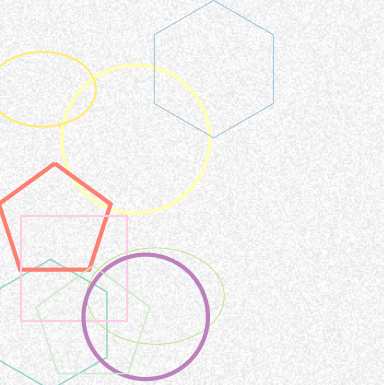[{"shape": "hexagon", "thickness": 1, "radius": 0.85, "center": [0.131, 0.157]}, {"shape": "circle", "thickness": 2.5, "radius": 0.96, "center": [0.352, 0.639]}, {"shape": "pentagon", "thickness": 3, "radius": 0.76, "center": [0.142, 0.423]}, {"shape": "hexagon", "thickness": 0.5, "radius": 0.89, "center": [0.555, 0.82]}, {"shape": "oval", "thickness": 0.5, "radius": 0.89, "center": [0.404, 0.231]}, {"shape": "square", "thickness": 1.5, "radius": 0.69, "center": [0.192, 0.303]}, {"shape": "circle", "thickness": 3, "radius": 0.81, "center": [0.378, 0.177]}, {"shape": "pentagon", "thickness": 1, "radius": 0.77, "center": [0.242, 0.155]}, {"shape": "oval", "thickness": 1.5, "radius": 0.69, "center": [0.11, 0.768]}]